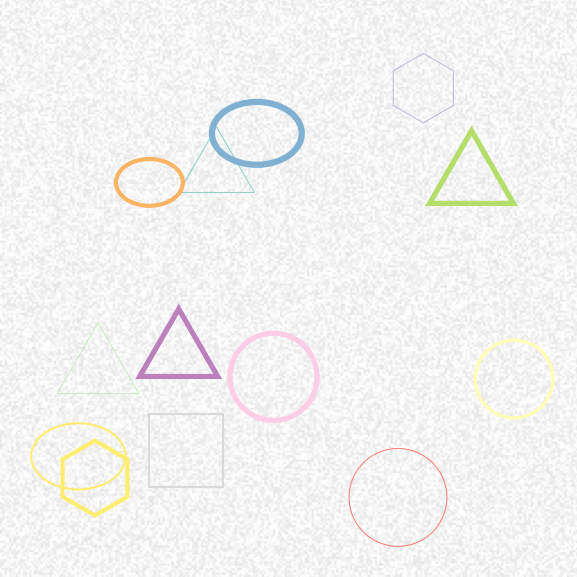[{"shape": "triangle", "thickness": 0.5, "radius": 0.38, "center": [0.375, 0.704]}, {"shape": "circle", "thickness": 1.5, "radius": 0.34, "center": [0.89, 0.343]}, {"shape": "hexagon", "thickness": 0.5, "radius": 0.3, "center": [0.733, 0.847]}, {"shape": "circle", "thickness": 0.5, "radius": 0.42, "center": [0.689, 0.138]}, {"shape": "oval", "thickness": 3, "radius": 0.39, "center": [0.445, 0.768]}, {"shape": "oval", "thickness": 2, "radius": 0.29, "center": [0.259, 0.683]}, {"shape": "triangle", "thickness": 2.5, "radius": 0.42, "center": [0.817, 0.689]}, {"shape": "circle", "thickness": 2.5, "radius": 0.38, "center": [0.474, 0.347]}, {"shape": "square", "thickness": 1, "radius": 0.32, "center": [0.322, 0.219]}, {"shape": "triangle", "thickness": 2.5, "radius": 0.39, "center": [0.309, 0.386]}, {"shape": "triangle", "thickness": 0.5, "radius": 0.41, "center": [0.17, 0.359]}, {"shape": "oval", "thickness": 1, "radius": 0.41, "center": [0.136, 0.209]}, {"shape": "hexagon", "thickness": 2, "radius": 0.32, "center": [0.164, 0.171]}]